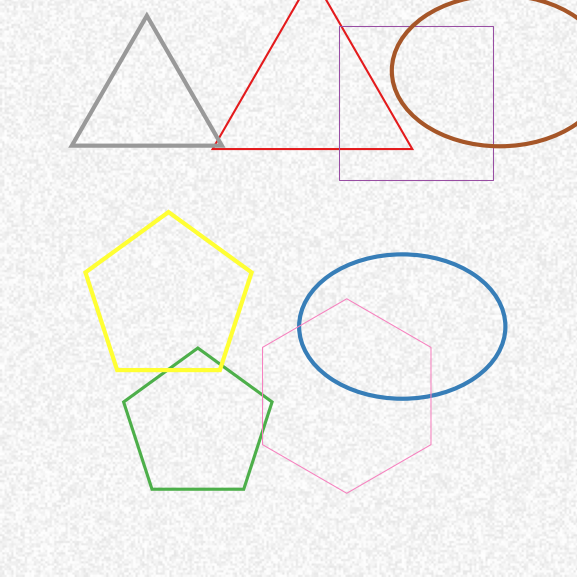[{"shape": "triangle", "thickness": 1, "radius": 1.0, "center": [0.541, 0.841]}, {"shape": "oval", "thickness": 2, "radius": 0.89, "center": [0.697, 0.434]}, {"shape": "pentagon", "thickness": 1.5, "radius": 0.68, "center": [0.343, 0.261]}, {"shape": "square", "thickness": 0.5, "radius": 0.67, "center": [0.721, 0.821]}, {"shape": "pentagon", "thickness": 2, "radius": 0.76, "center": [0.292, 0.481]}, {"shape": "oval", "thickness": 2, "radius": 0.94, "center": [0.865, 0.877]}, {"shape": "hexagon", "thickness": 0.5, "radius": 0.84, "center": [0.6, 0.313]}, {"shape": "triangle", "thickness": 2, "radius": 0.75, "center": [0.254, 0.822]}]